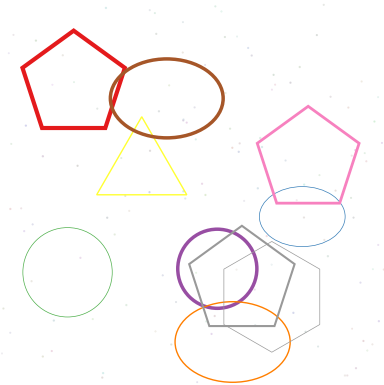[{"shape": "pentagon", "thickness": 3, "radius": 0.7, "center": [0.191, 0.781]}, {"shape": "oval", "thickness": 0.5, "radius": 0.56, "center": [0.785, 0.437]}, {"shape": "circle", "thickness": 0.5, "radius": 0.58, "center": [0.175, 0.293]}, {"shape": "circle", "thickness": 2.5, "radius": 0.51, "center": [0.564, 0.302]}, {"shape": "oval", "thickness": 1, "radius": 0.75, "center": [0.604, 0.112]}, {"shape": "triangle", "thickness": 1, "radius": 0.68, "center": [0.368, 0.562]}, {"shape": "oval", "thickness": 2.5, "radius": 0.73, "center": [0.433, 0.744]}, {"shape": "pentagon", "thickness": 2, "radius": 0.7, "center": [0.8, 0.585]}, {"shape": "hexagon", "thickness": 0.5, "radius": 0.72, "center": [0.706, 0.229]}, {"shape": "pentagon", "thickness": 1.5, "radius": 0.72, "center": [0.628, 0.27]}]